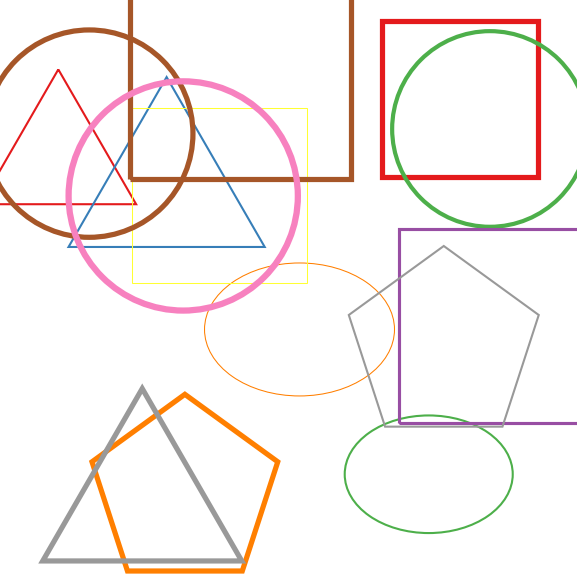[{"shape": "square", "thickness": 2.5, "radius": 0.68, "center": [0.797, 0.827]}, {"shape": "triangle", "thickness": 1, "radius": 0.78, "center": [0.101, 0.723]}, {"shape": "triangle", "thickness": 1, "radius": 0.98, "center": [0.289, 0.67]}, {"shape": "circle", "thickness": 2, "radius": 0.85, "center": [0.848, 0.776]}, {"shape": "oval", "thickness": 1, "radius": 0.73, "center": [0.742, 0.178]}, {"shape": "square", "thickness": 1.5, "radius": 0.84, "center": [0.859, 0.435]}, {"shape": "oval", "thickness": 0.5, "radius": 0.82, "center": [0.519, 0.429]}, {"shape": "pentagon", "thickness": 2.5, "radius": 0.85, "center": [0.32, 0.147]}, {"shape": "square", "thickness": 0.5, "radius": 0.76, "center": [0.38, 0.66]}, {"shape": "square", "thickness": 2.5, "radius": 0.96, "center": [0.416, 0.88]}, {"shape": "circle", "thickness": 2.5, "radius": 0.9, "center": [0.155, 0.768]}, {"shape": "circle", "thickness": 3, "radius": 0.99, "center": [0.317, 0.66]}, {"shape": "pentagon", "thickness": 1, "radius": 0.86, "center": [0.768, 0.4]}, {"shape": "triangle", "thickness": 2.5, "radius": 0.99, "center": [0.246, 0.127]}]